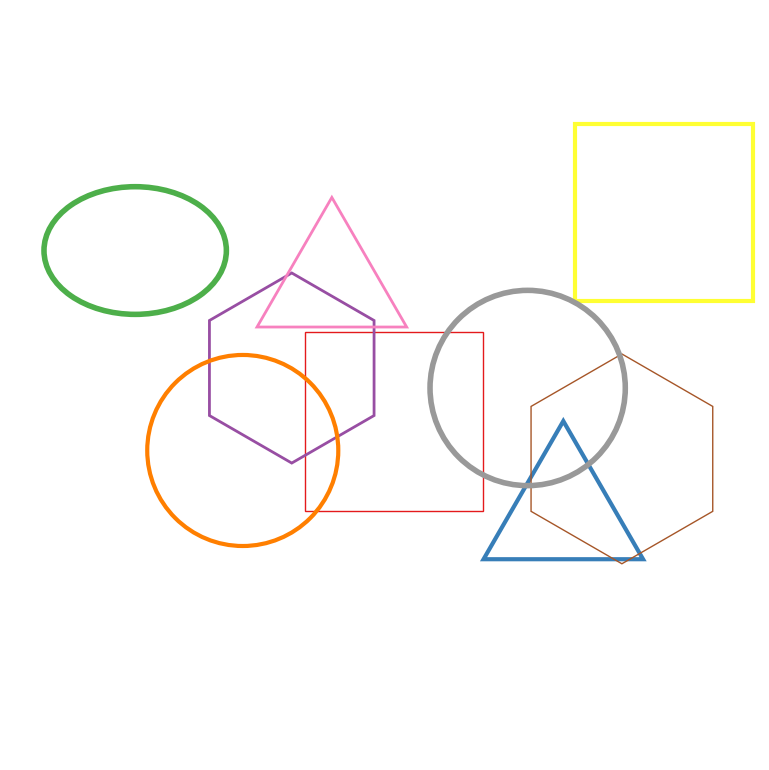[{"shape": "square", "thickness": 0.5, "radius": 0.58, "center": [0.511, 0.453]}, {"shape": "triangle", "thickness": 1.5, "radius": 0.6, "center": [0.732, 0.334]}, {"shape": "oval", "thickness": 2, "radius": 0.59, "center": [0.176, 0.675]}, {"shape": "hexagon", "thickness": 1, "radius": 0.62, "center": [0.379, 0.522]}, {"shape": "circle", "thickness": 1.5, "radius": 0.62, "center": [0.315, 0.415]}, {"shape": "square", "thickness": 1.5, "radius": 0.58, "center": [0.862, 0.724]}, {"shape": "hexagon", "thickness": 0.5, "radius": 0.68, "center": [0.808, 0.404]}, {"shape": "triangle", "thickness": 1, "radius": 0.56, "center": [0.431, 0.631]}, {"shape": "circle", "thickness": 2, "radius": 0.63, "center": [0.685, 0.496]}]